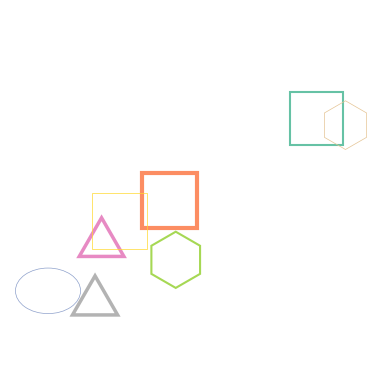[{"shape": "square", "thickness": 1.5, "radius": 0.35, "center": [0.822, 0.692]}, {"shape": "square", "thickness": 3, "radius": 0.36, "center": [0.441, 0.479]}, {"shape": "oval", "thickness": 0.5, "radius": 0.42, "center": [0.125, 0.245]}, {"shape": "triangle", "thickness": 2.5, "radius": 0.33, "center": [0.264, 0.367]}, {"shape": "hexagon", "thickness": 1.5, "radius": 0.36, "center": [0.456, 0.325]}, {"shape": "square", "thickness": 0.5, "radius": 0.36, "center": [0.31, 0.426]}, {"shape": "hexagon", "thickness": 0.5, "radius": 0.32, "center": [0.897, 0.675]}, {"shape": "triangle", "thickness": 2.5, "radius": 0.34, "center": [0.247, 0.216]}]